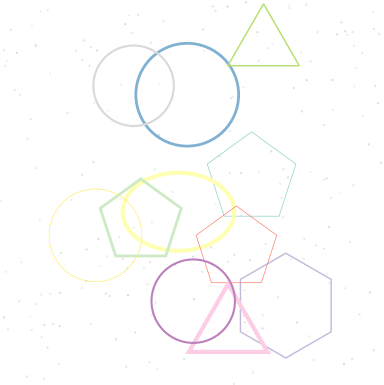[{"shape": "pentagon", "thickness": 0.5, "radius": 0.61, "center": [0.653, 0.536]}, {"shape": "oval", "thickness": 3, "radius": 0.72, "center": [0.463, 0.45]}, {"shape": "hexagon", "thickness": 1, "radius": 0.68, "center": [0.742, 0.206]}, {"shape": "pentagon", "thickness": 0.5, "radius": 0.55, "center": [0.614, 0.355]}, {"shape": "circle", "thickness": 2, "radius": 0.67, "center": [0.486, 0.754]}, {"shape": "triangle", "thickness": 1, "radius": 0.54, "center": [0.685, 0.883]}, {"shape": "triangle", "thickness": 3, "radius": 0.59, "center": [0.593, 0.145]}, {"shape": "circle", "thickness": 1.5, "radius": 0.52, "center": [0.347, 0.777]}, {"shape": "circle", "thickness": 1.5, "radius": 0.54, "center": [0.502, 0.218]}, {"shape": "pentagon", "thickness": 2, "radius": 0.55, "center": [0.366, 0.425]}, {"shape": "circle", "thickness": 0.5, "radius": 0.6, "center": [0.248, 0.389]}]